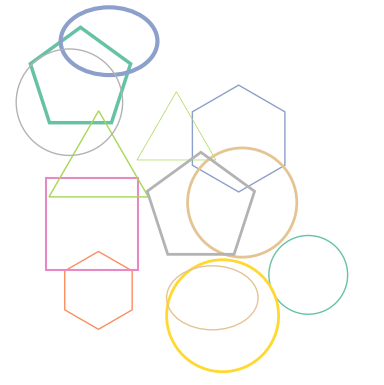[{"shape": "pentagon", "thickness": 2.5, "radius": 0.68, "center": [0.209, 0.792]}, {"shape": "circle", "thickness": 1, "radius": 0.51, "center": [0.801, 0.286]}, {"shape": "hexagon", "thickness": 1, "radius": 0.51, "center": [0.256, 0.246]}, {"shape": "oval", "thickness": 3, "radius": 0.63, "center": [0.283, 0.893]}, {"shape": "hexagon", "thickness": 1, "radius": 0.69, "center": [0.62, 0.64]}, {"shape": "square", "thickness": 1.5, "radius": 0.59, "center": [0.239, 0.418]}, {"shape": "triangle", "thickness": 0.5, "radius": 0.59, "center": [0.458, 0.644]}, {"shape": "triangle", "thickness": 1, "radius": 0.75, "center": [0.256, 0.563]}, {"shape": "circle", "thickness": 2, "radius": 0.73, "center": [0.578, 0.18]}, {"shape": "circle", "thickness": 2, "radius": 0.71, "center": [0.629, 0.474]}, {"shape": "oval", "thickness": 1, "radius": 0.59, "center": [0.552, 0.226]}, {"shape": "circle", "thickness": 1, "radius": 0.69, "center": [0.18, 0.735]}, {"shape": "pentagon", "thickness": 2, "radius": 0.73, "center": [0.522, 0.458]}]